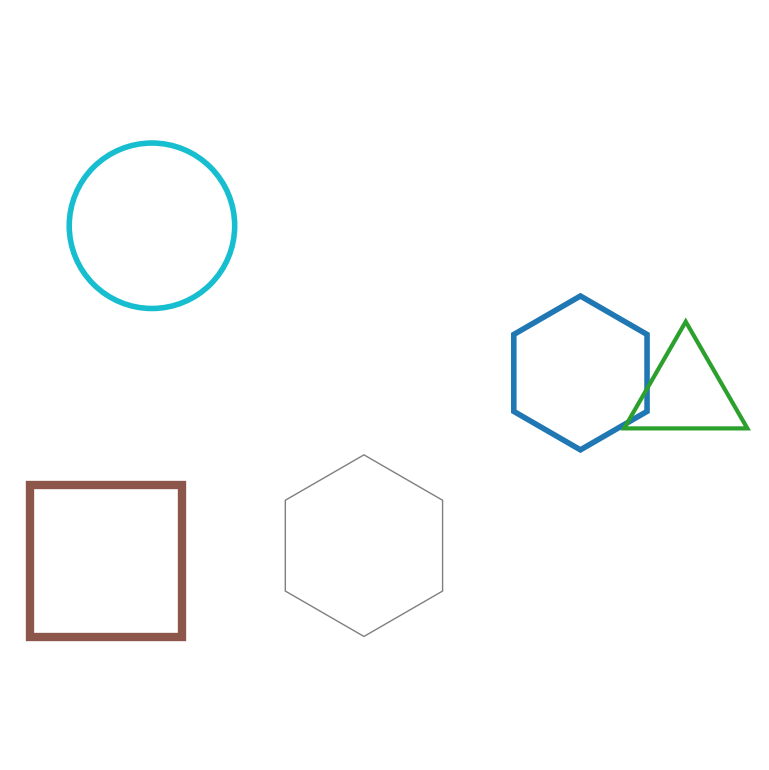[{"shape": "hexagon", "thickness": 2, "radius": 0.5, "center": [0.754, 0.516]}, {"shape": "triangle", "thickness": 1.5, "radius": 0.46, "center": [0.891, 0.49]}, {"shape": "square", "thickness": 3, "radius": 0.49, "center": [0.138, 0.272]}, {"shape": "hexagon", "thickness": 0.5, "radius": 0.59, "center": [0.473, 0.291]}, {"shape": "circle", "thickness": 2, "radius": 0.54, "center": [0.197, 0.707]}]